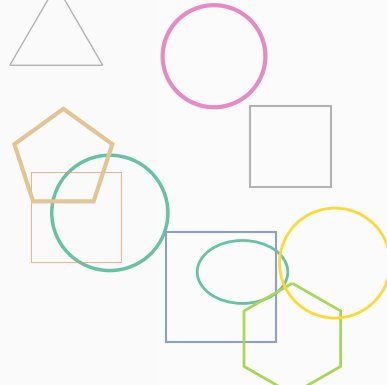[{"shape": "oval", "thickness": 2, "radius": 0.58, "center": [0.626, 0.294]}, {"shape": "circle", "thickness": 2.5, "radius": 0.75, "center": [0.283, 0.447]}, {"shape": "square", "thickness": 0.5, "radius": 0.58, "center": [0.197, 0.436]}, {"shape": "square", "thickness": 1.5, "radius": 0.71, "center": [0.571, 0.254]}, {"shape": "circle", "thickness": 3, "radius": 0.66, "center": [0.552, 0.854]}, {"shape": "hexagon", "thickness": 2, "radius": 0.72, "center": [0.754, 0.12]}, {"shape": "circle", "thickness": 2, "radius": 0.71, "center": [0.864, 0.317]}, {"shape": "pentagon", "thickness": 3, "radius": 0.66, "center": [0.164, 0.584]}, {"shape": "triangle", "thickness": 1, "radius": 0.69, "center": [0.145, 0.9]}, {"shape": "square", "thickness": 1.5, "radius": 0.52, "center": [0.75, 0.62]}]